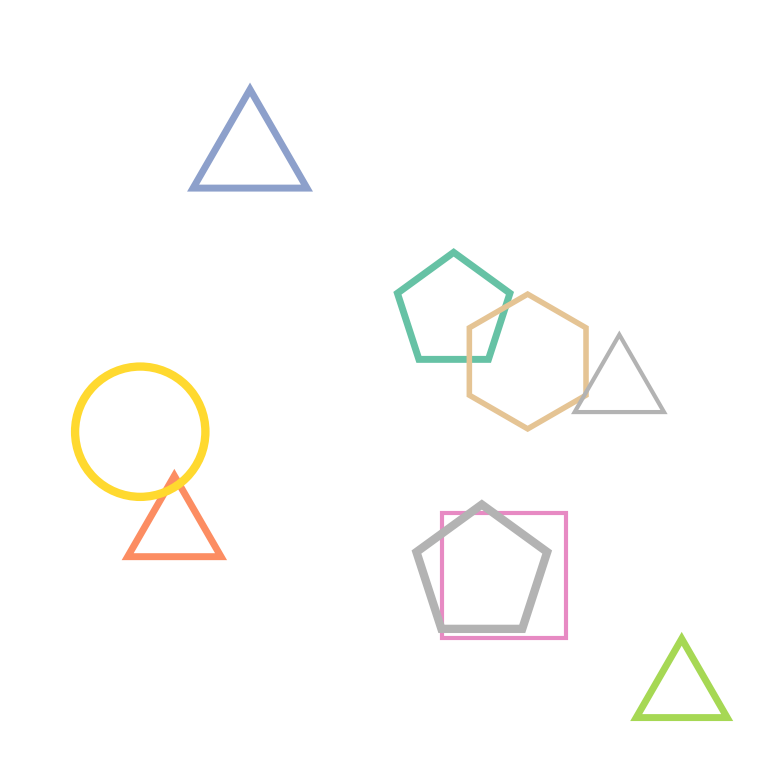[{"shape": "pentagon", "thickness": 2.5, "radius": 0.38, "center": [0.589, 0.595]}, {"shape": "triangle", "thickness": 2.5, "radius": 0.35, "center": [0.226, 0.312]}, {"shape": "triangle", "thickness": 2.5, "radius": 0.43, "center": [0.325, 0.798]}, {"shape": "square", "thickness": 1.5, "radius": 0.4, "center": [0.654, 0.253]}, {"shape": "triangle", "thickness": 2.5, "radius": 0.34, "center": [0.885, 0.102]}, {"shape": "circle", "thickness": 3, "radius": 0.42, "center": [0.182, 0.439]}, {"shape": "hexagon", "thickness": 2, "radius": 0.44, "center": [0.685, 0.531]}, {"shape": "pentagon", "thickness": 3, "radius": 0.45, "center": [0.626, 0.256]}, {"shape": "triangle", "thickness": 1.5, "radius": 0.33, "center": [0.804, 0.498]}]